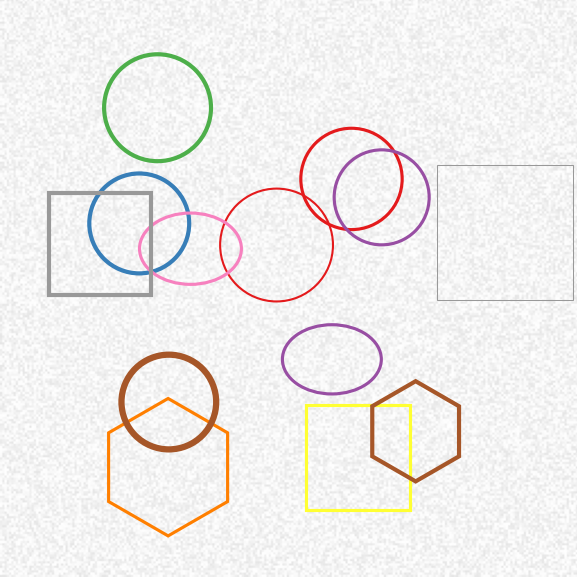[{"shape": "circle", "thickness": 1.5, "radius": 0.44, "center": [0.609, 0.689]}, {"shape": "circle", "thickness": 1, "radius": 0.49, "center": [0.479, 0.575]}, {"shape": "circle", "thickness": 2, "radius": 0.43, "center": [0.241, 0.612]}, {"shape": "circle", "thickness": 2, "radius": 0.46, "center": [0.273, 0.813]}, {"shape": "circle", "thickness": 1.5, "radius": 0.41, "center": [0.661, 0.657]}, {"shape": "oval", "thickness": 1.5, "radius": 0.43, "center": [0.575, 0.377]}, {"shape": "hexagon", "thickness": 1.5, "radius": 0.59, "center": [0.291, 0.19]}, {"shape": "square", "thickness": 1.5, "radius": 0.45, "center": [0.619, 0.207]}, {"shape": "hexagon", "thickness": 2, "radius": 0.43, "center": [0.72, 0.252]}, {"shape": "circle", "thickness": 3, "radius": 0.41, "center": [0.292, 0.303]}, {"shape": "oval", "thickness": 1.5, "radius": 0.44, "center": [0.33, 0.568]}, {"shape": "square", "thickness": 2, "radius": 0.44, "center": [0.173, 0.577]}, {"shape": "square", "thickness": 0.5, "radius": 0.59, "center": [0.874, 0.596]}]